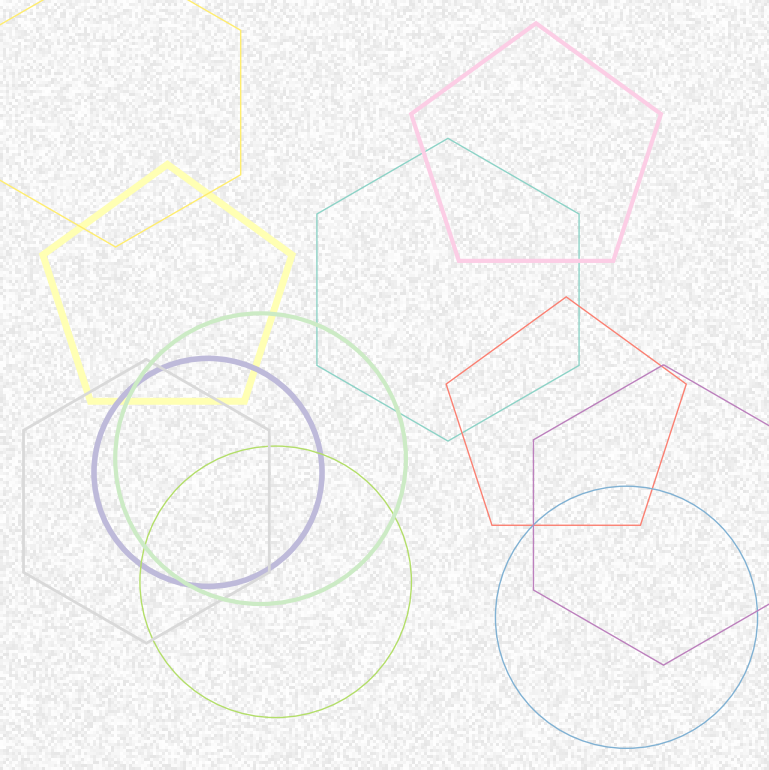[{"shape": "hexagon", "thickness": 0.5, "radius": 0.98, "center": [0.582, 0.624]}, {"shape": "pentagon", "thickness": 2.5, "radius": 0.85, "center": [0.217, 0.616]}, {"shape": "circle", "thickness": 2, "radius": 0.74, "center": [0.27, 0.387]}, {"shape": "pentagon", "thickness": 0.5, "radius": 0.82, "center": [0.735, 0.45]}, {"shape": "circle", "thickness": 0.5, "radius": 0.85, "center": [0.814, 0.198]}, {"shape": "circle", "thickness": 0.5, "radius": 0.88, "center": [0.358, 0.244]}, {"shape": "pentagon", "thickness": 1.5, "radius": 0.85, "center": [0.696, 0.799]}, {"shape": "hexagon", "thickness": 1, "radius": 0.92, "center": [0.19, 0.349]}, {"shape": "hexagon", "thickness": 0.5, "radius": 0.98, "center": [0.862, 0.331]}, {"shape": "circle", "thickness": 1.5, "radius": 0.94, "center": [0.338, 0.404]}, {"shape": "hexagon", "thickness": 0.5, "radius": 0.94, "center": [0.15, 0.867]}]